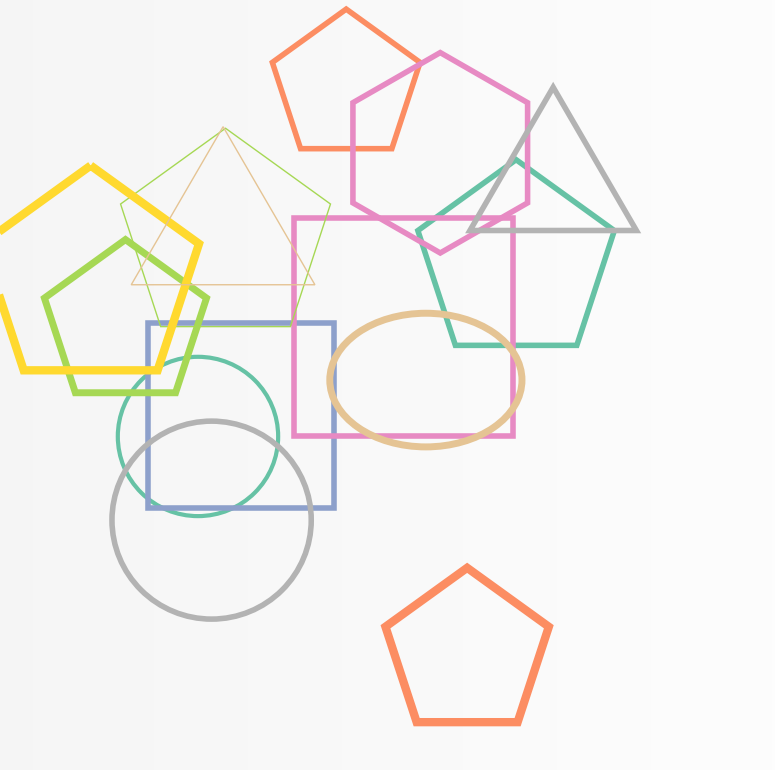[{"shape": "pentagon", "thickness": 2, "radius": 0.67, "center": [0.666, 0.659]}, {"shape": "circle", "thickness": 1.5, "radius": 0.52, "center": [0.255, 0.433]}, {"shape": "pentagon", "thickness": 3, "radius": 0.55, "center": [0.603, 0.152]}, {"shape": "pentagon", "thickness": 2, "radius": 0.5, "center": [0.447, 0.888]}, {"shape": "square", "thickness": 2, "radius": 0.6, "center": [0.311, 0.46]}, {"shape": "hexagon", "thickness": 2, "radius": 0.65, "center": [0.568, 0.802]}, {"shape": "square", "thickness": 2, "radius": 0.71, "center": [0.52, 0.575]}, {"shape": "pentagon", "thickness": 0.5, "radius": 0.71, "center": [0.291, 0.691]}, {"shape": "pentagon", "thickness": 2.5, "radius": 0.55, "center": [0.162, 0.579]}, {"shape": "pentagon", "thickness": 3, "radius": 0.73, "center": [0.117, 0.638]}, {"shape": "triangle", "thickness": 0.5, "radius": 0.68, "center": [0.288, 0.699]}, {"shape": "oval", "thickness": 2.5, "radius": 0.62, "center": [0.55, 0.506]}, {"shape": "triangle", "thickness": 2, "radius": 0.62, "center": [0.714, 0.763]}, {"shape": "circle", "thickness": 2, "radius": 0.64, "center": [0.273, 0.325]}]